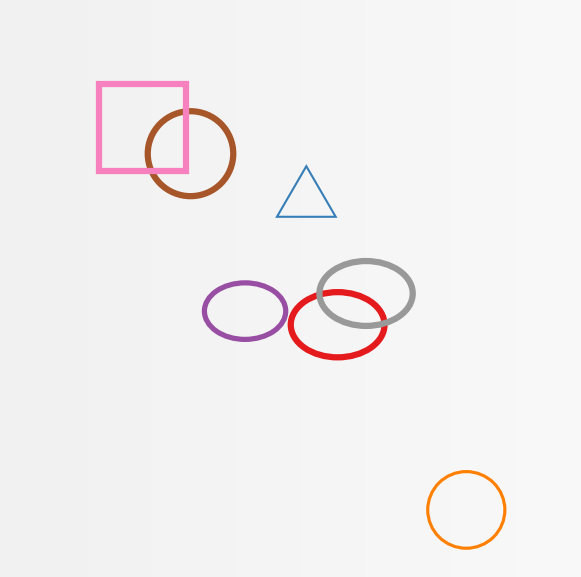[{"shape": "oval", "thickness": 3, "radius": 0.4, "center": [0.581, 0.437]}, {"shape": "triangle", "thickness": 1, "radius": 0.29, "center": [0.527, 0.653]}, {"shape": "oval", "thickness": 2.5, "radius": 0.35, "center": [0.422, 0.46]}, {"shape": "circle", "thickness": 1.5, "radius": 0.33, "center": [0.802, 0.116]}, {"shape": "circle", "thickness": 3, "radius": 0.37, "center": [0.328, 0.733]}, {"shape": "square", "thickness": 3, "radius": 0.37, "center": [0.244, 0.778]}, {"shape": "oval", "thickness": 3, "radius": 0.4, "center": [0.63, 0.491]}]